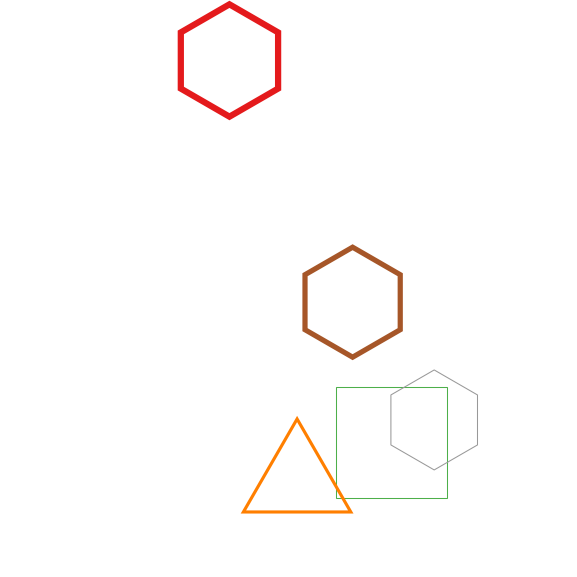[{"shape": "hexagon", "thickness": 3, "radius": 0.49, "center": [0.397, 0.894]}, {"shape": "square", "thickness": 0.5, "radius": 0.48, "center": [0.679, 0.233]}, {"shape": "triangle", "thickness": 1.5, "radius": 0.54, "center": [0.514, 0.166]}, {"shape": "hexagon", "thickness": 2.5, "radius": 0.48, "center": [0.611, 0.476]}, {"shape": "hexagon", "thickness": 0.5, "radius": 0.43, "center": [0.752, 0.272]}]